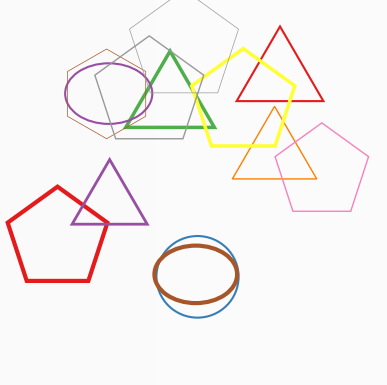[{"shape": "pentagon", "thickness": 3, "radius": 0.68, "center": [0.149, 0.38]}, {"shape": "triangle", "thickness": 1.5, "radius": 0.65, "center": [0.723, 0.802]}, {"shape": "circle", "thickness": 1.5, "radius": 0.53, "center": [0.51, 0.281]}, {"shape": "triangle", "thickness": 2.5, "radius": 0.66, "center": [0.439, 0.735]}, {"shape": "triangle", "thickness": 2, "radius": 0.56, "center": [0.283, 0.474]}, {"shape": "oval", "thickness": 1.5, "radius": 0.56, "center": [0.281, 0.757]}, {"shape": "triangle", "thickness": 1, "radius": 0.63, "center": [0.709, 0.598]}, {"shape": "pentagon", "thickness": 2.5, "radius": 0.7, "center": [0.628, 0.734]}, {"shape": "hexagon", "thickness": 0.5, "radius": 0.58, "center": [0.275, 0.756]}, {"shape": "oval", "thickness": 3, "radius": 0.53, "center": [0.505, 0.287]}, {"shape": "pentagon", "thickness": 1, "radius": 0.63, "center": [0.831, 0.554]}, {"shape": "pentagon", "thickness": 1, "radius": 0.74, "center": [0.385, 0.759]}, {"shape": "pentagon", "thickness": 0.5, "radius": 0.74, "center": [0.475, 0.879]}]